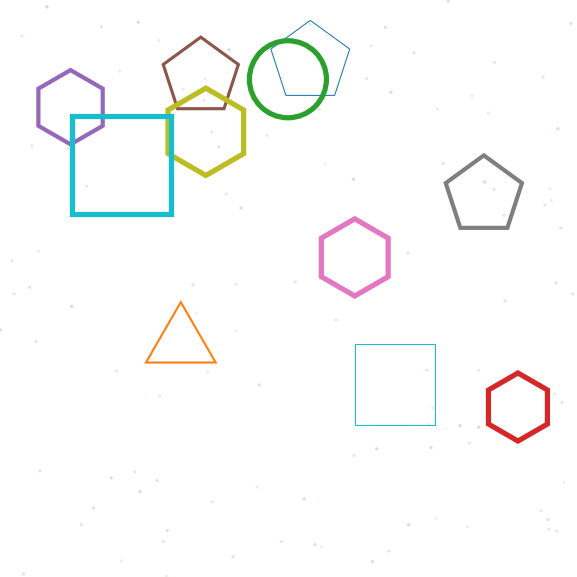[{"shape": "pentagon", "thickness": 0.5, "radius": 0.36, "center": [0.537, 0.892]}, {"shape": "triangle", "thickness": 1, "radius": 0.35, "center": [0.313, 0.406]}, {"shape": "circle", "thickness": 2.5, "radius": 0.33, "center": [0.499, 0.862]}, {"shape": "hexagon", "thickness": 2.5, "radius": 0.29, "center": [0.897, 0.294]}, {"shape": "hexagon", "thickness": 2, "radius": 0.32, "center": [0.122, 0.813]}, {"shape": "pentagon", "thickness": 1.5, "radius": 0.34, "center": [0.348, 0.866]}, {"shape": "hexagon", "thickness": 2.5, "radius": 0.33, "center": [0.614, 0.553]}, {"shape": "pentagon", "thickness": 2, "radius": 0.35, "center": [0.838, 0.661]}, {"shape": "hexagon", "thickness": 2.5, "radius": 0.38, "center": [0.356, 0.771]}, {"shape": "square", "thickness": 0.5, "radius": 0.35, "center": [0.684, 0.334]}, {"shape": "square", "thickness": 2.5, "radius": 0.43, "center": [0.21, 0.713]}]